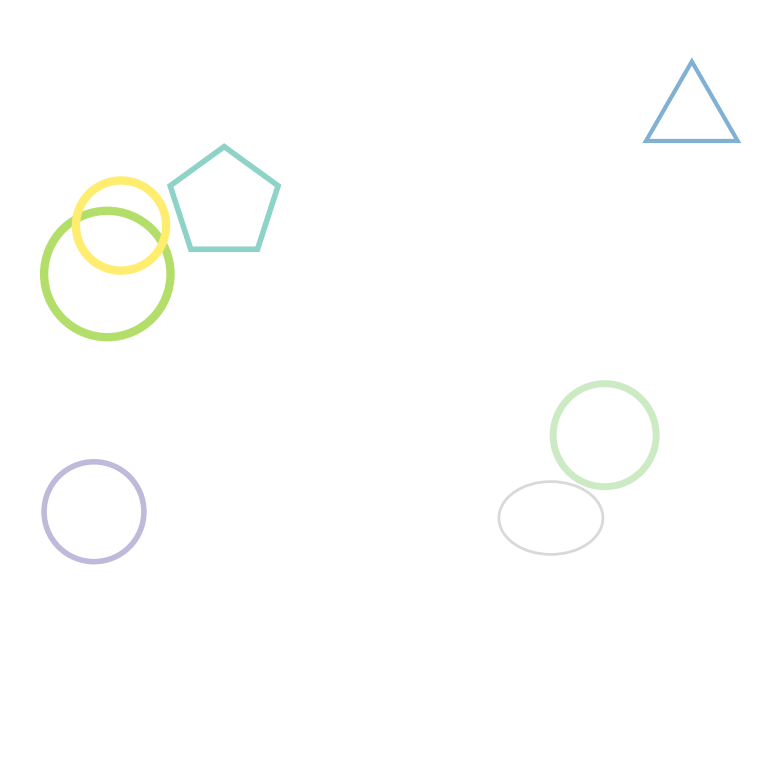[{"shape": "pentagon", "thickness": 2, "radius": 0.37, "center": [0.291, 0.736]}, {"shape": "circle", "thickness": 2, "radius": 0.32, "center": [0.122, 0.335]}, {"shape": "triangle", "thickness": 1.5, "radius": 0.34, "center": [0.899, 0.851]}, {"shape": "circle", "thickness": 3, "radius": 0.41, "center": [0.139, 0.644]}, {"shape": "oval", "thickness": 1, "radius": 0.34, "center": [0.715, 0.327]}, {"shape": "circle", "thickness": 2.5, "radius": 0.33, "center": [0.785, 0.435]}, {"shape": "circle", "thickness": 3, "radius": 0.29, "center": [0.157, 0.707]}]